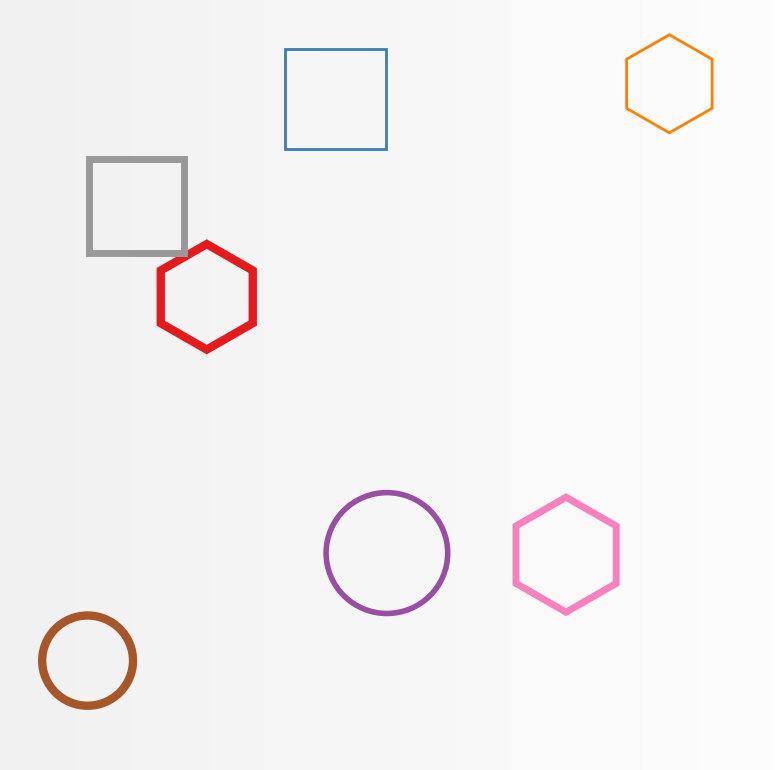[{"shape": "hexagon", "thickness": 3, "radius": 0.34, "center": [0.267, 0.614]}, {"shape": "square", "thickness": 1, "radius": 0.32, "center": [0.433, 0.872]}, {"shape": "circle", "thickness": 2, "radius": 0.39, "center": [0.499, 0.282]}, {"shape": "hexagon", "thickness": 1, "radius": 0.32, "center": [0.864, 0.891]}, {"shape": "circle", "thickness": 3, "radius": 0.29, "center": [0.113, 0.142]}, {"shape": "hexagon", "thickness": 2.5, "radius": 0.37, "center": [0.73, 0.28]}, {"shape": "square", "thickness": 2.5, "radius": 0.31, "center": [0.176, 0.733]}]